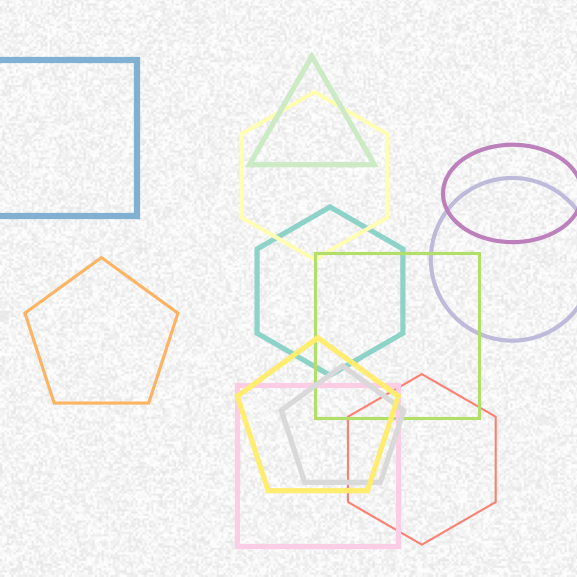[{"shape": "hexagon", "thickness": 2.5, "radius": 0.73, "center": [0.571, 0.495]}, {"shape": "hexagon", "thickness": 2, "radius": 0.73, "center": [0.545, 0.695]}, {"shape": "circle", "thickness": 2, "radius": 0.7, "center": [0.887, 0.55]}, {"shape": "hexagon", "thickness": 1, "radius": 0.74, "center": [0.73, 0.204]}, {"shape": "square", "thickness": 3, "radius": 0.67, "center": [0.103, 0.76]}, {"shape": "pentagon", "thickness": 1.5, "radius": 0.7, "center": [0.176, 0.414]}, {"shape": "square", "thickness": 1.5, "radius": 0.71, "center": [0.687, 0.418]}, {"shape": "square", "thickness": 2.5, "radius": 0.7, "center": [0.55, 0.193]}, {"shape": "pentagon", "thickness": 2.5, "radius": 0.56, "center": [0.593, 0.254]}, {"shape": "oval", "thickness": 2, "radius": 0.6, "center": [0.888, 0.664]}, {"shape": "triangle", "thickness": 2.5, "radius": 0.62, "center": [0.54, 0.777]}, {"shape": "pentagon", "thickness": 2.5, "radius": 0.73, "center": [0.55, 0.268]}]